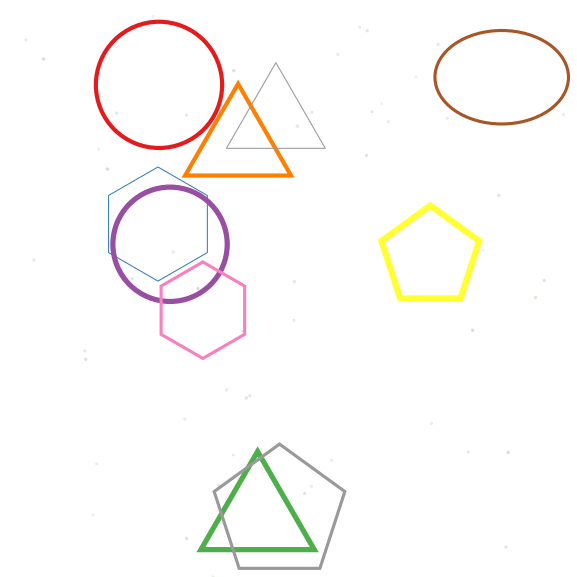[{"shape": "circle", "thickness": 2, "radius": 0.55, "center": [0.275, 0.852]}, {"shape": "hexagon", "thickness": 0.5, "radius": 0.49, "center": [0.274, 0.611]}, {"shape": "triangle", "thickness": 2.5, "radius": 0.57, "center": [0.446, 0.104]}, {"shape": "circle", "thickness": 2.5, "radius": 0.49, "center": [0.294, 0.576]}, {"shape": "triangle", "thickness": 2, "radius": 0.53, "center": [0.412, 0.748]}, {"shape": "pentagon", "thickness": 3, "radius": 0.44, "center": [0.745, 0.554]}, {"shape": "oval", "thickness": 1.5, "radius": 0.58, "center": [0.869, 0.865]}, {"shape": "hexagon", "thickness": 1.5, "radius": 0.42, "center": [0.351, 0.462]}, {"shape": "triangle", "thickness": 0.5, "radius": 0.49, "center": [0.478, 0.792]}, {"shape": "pentagon", "thickness": 1.5, "radius": 0.59, "center": [0.484, 0.111]}]